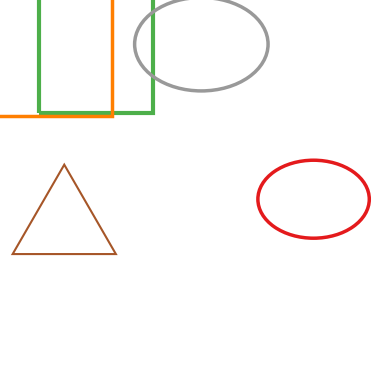[{"shape": "oval", "thickness": 2.5, "radius": 0.72, "center": [0.815, 0.483]}, {"shape": "square", "thickness": 3, "radius": 0.74, "center": [0.248, 0.855]}, {"shape": "square", "thickness": 2.5, "radius": 0.8, "center": [0.132, 0.859]}, {"shape": "triangle", "thickness": 1.5, "radius": 0.77, "center": [0.167, 0.417]}, {"shape": "oval", "thickness": 2.5, "radius": 0.87, "center": [0.523, 0.885]}]